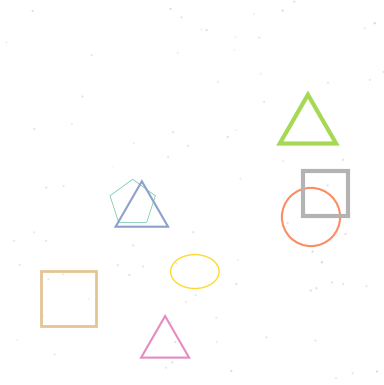[{"shape": "pentagon", "thickness": 0.5, "radius": 0.31, "center": [0.345, 0.472]}, {"shape": "circle", "thickness": 1.5, "radius": 0.38, "center": [0.808, 0.436]}, {"shape": "triangle", "thickness": 1.5, "radius": 0.39, "center": [0.368, 0.45]}, {"shape": "triangle", "thickness": 1.5, "radius": 0.36, "center": [0.429, 0.107]}, {"shape": "triangle", "thickness": 3, "radius": 0.42, "center": [0.8, 0.669]}, {"shape": "oval", "thickness": 1, "radius": 0.31, "center": [0.506, 0.295]}, {"shape": "square", "thickness": 2, "radius": 0.36, "center": [0.179, 0.224]}, {"shape": "square", "thickness": 3, "radius": 0.29, "center": [0.846, 0.497]}]